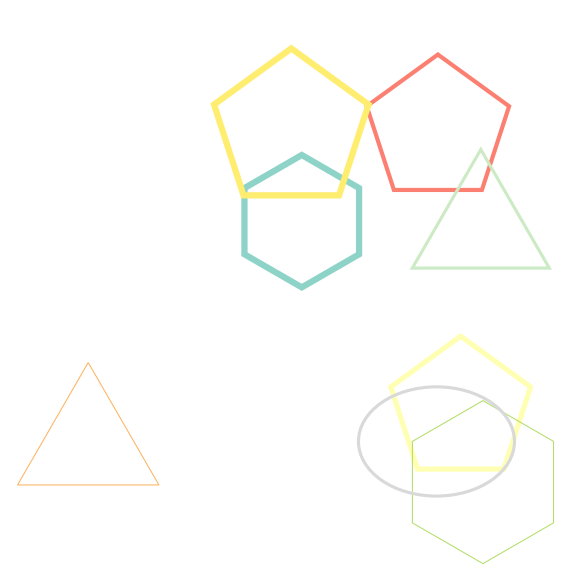[{"shape": "hexagon", "thickness": 3, "radius": 0.57, "center": [0.523, 0.616]}, {"shape": "pentagon", "thickness": 2.5, "radius": 0.64, "center": [0.798, 0.29]}, {"shape": "pentagon", "thickness": 2, "radius": 0.65, "center": [0.758, 0.775]}, {"shape": "triangle", "thickness": 0.5, "radius": 0.71, "center": [0.153, 0.23]}, {"shape": "hexagon", "thickness": 0.5, "radius": 0.71, "center": [0.836, 0.164]}, {"shape": "oval", "thickness": 1.5, "radius": 0.68, "center": [0.756, 0.235]}, {"shape": "triangle", "thickness": 1.5, "radius": 0.68, "center": [0.833, 0.603]}, {"shape": "pentagon", "thickness": 3, "radius": 0.7, "center": [0.504, 0.775]}]